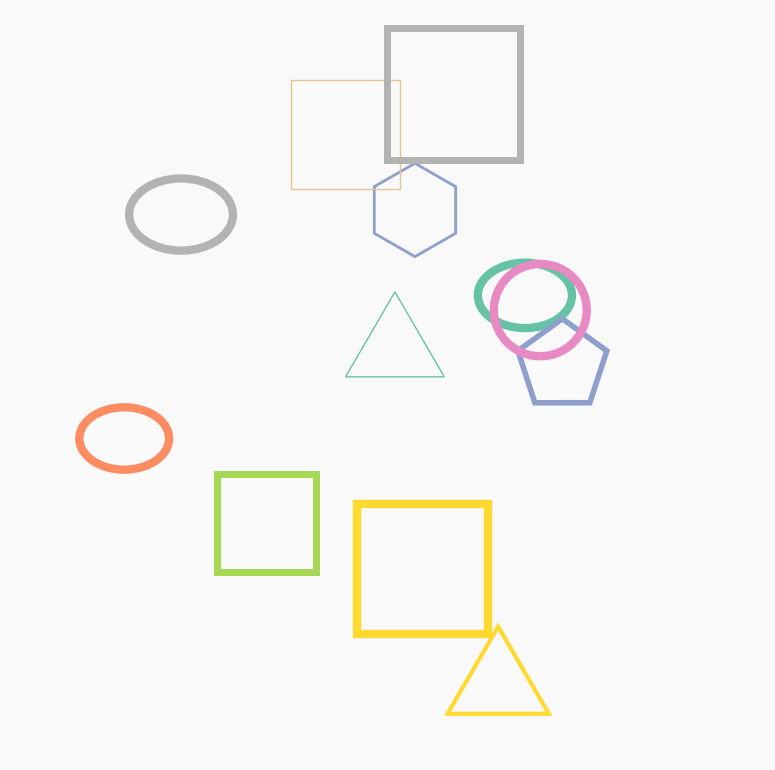[{"shape": "triangle", "thickness": 0.5, "radius": 0.37, "center": [0.51, 0.547]}, {"shape": "oval", "thickness": 3, "radius": 0.3, "center": [0.677, 0.616]}, {"shape": "oval", "thickness": 3, "radius": 0.29, "center": [0.16, 0.431]}, {"shape": "pentagon", "thickness": 2, "radius": 0.3, "center": [0.726, 0.526]}, {"shape": "hexagon", "thickness": 1, "radius": 0.3, "center": [0.535, 0.727]}, {"shape": "circle", "thickness": 3, "radius": 0.3, "center": [0.697, 0.597]}, {"shape": "square", "thickness": 2.5, "radius": 0.32, "center": [0.344, 0.32]}, {"shape": "triangle", "thickness": 1.5, "radius": 0.38, "center": [0.643, 0.111]}, {"shape": "square", "thickness": 3, "radius": 0.42, "center": [0.545, 0.261]}, {"shape": "square", "thickness": 0.5, "radius": 0.35, "center": [0.446, 0.825]}, {"shape": "oval", "thickness": 3, "radius": 0.33, "center": [0.234, 0.721]}, {"shape": "square", "thickness": 2.5, "radius": 0.43, "center": [0.585, 0.878]}]